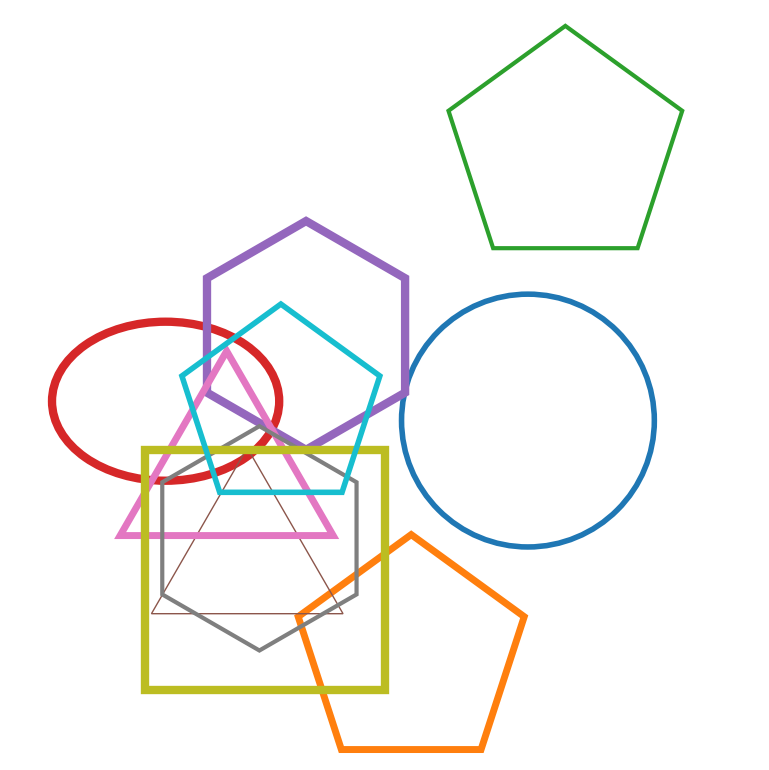[{"shape": "circle", "thickness": 2, "radius": 0.82, "center": [0.686, 0.454]}, {"shape": "pentagon", "thickness": 2.5, "radius": 0.77, "center": [0.534, 0.151]}, {"shape": "pentagon", "thickness": 1.5, "radius": 0.8, "center": [0.734, 0.807]}, {"shape": "oval", "thickness": 3, "radius": 0.74, "center": [0.215, 0.479]}, {"shape": "hexagon", "thickness": 3, "radius": 0.74, "center": [0.397, 0.564]}, {"shape": "triangle", "thickness": 0.5, "radius": 0.72, "center": [0.321, 0.275]}, {"shape": "triangle", "thickness": 2.5, "radius": 0.8, "center": [0.294, 0.384]}, {"shape": "hexagon", "thickness": 1.5, "radius": 0.73, "center": [0.337, 0.301]}, {"shape": "square", "thickness": 3, "radius": 0.78, "center": [0.344, 0.26]}, {"shape": "pentagon", "thickness": 2, "radius": 0.68, "center": [0.365, 0.47]}]